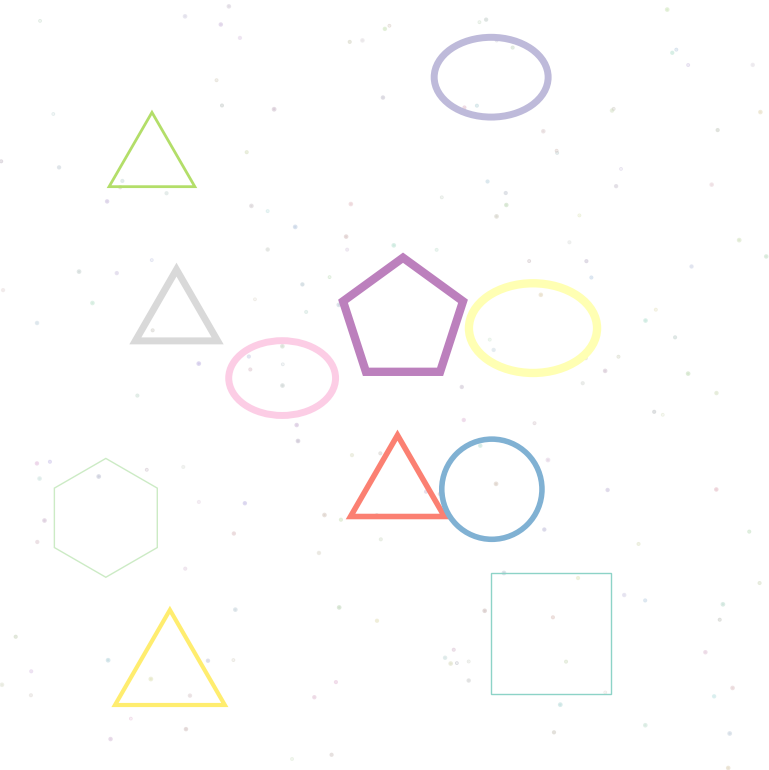[{"shape": "square", "thickness": 0.5, "radius": 0.39, "center": [0.716, 0.178]}, {"shape": "oval", "thickness": 3, "radius": 0.42, "center": [0.692, 0.574]}, {"shape": "oval", "thickness": 2.5, "radius": 0.37, "center": [0.638, 0.9]}, {"shape": "triangle", "thickness": 2, "radius": 0.35, "center": [0.516, 0.364]}, {"shape": "circle", "thickness": 2, "radius": 0.33, "center": [0.639, 0.365]}, {"shape": "triangle", "thickness": 1, "radius": 0.32, "center": [0.197, 0.79]}, {"shape": "oval", "thickness": 2.5, "radius": 0.35, "center": [0.366, 0.509]}, {"shape": "triangle", "thickness": 2.5, "radius": 0.31, "center": [0.229, 0.588]}, {"shape": "pentagon", "thickness": 3, "radius": 0.41, "center": [0.523, 0.583]}, {"shape": "hexagon", "thickness": 0.5, "radius": 0.39, "center": [0.137, 0.327]}, {"shape": "triangle", "thickness": 1.5, "radius": 0.41, "center": [0.221, 0.126]}]